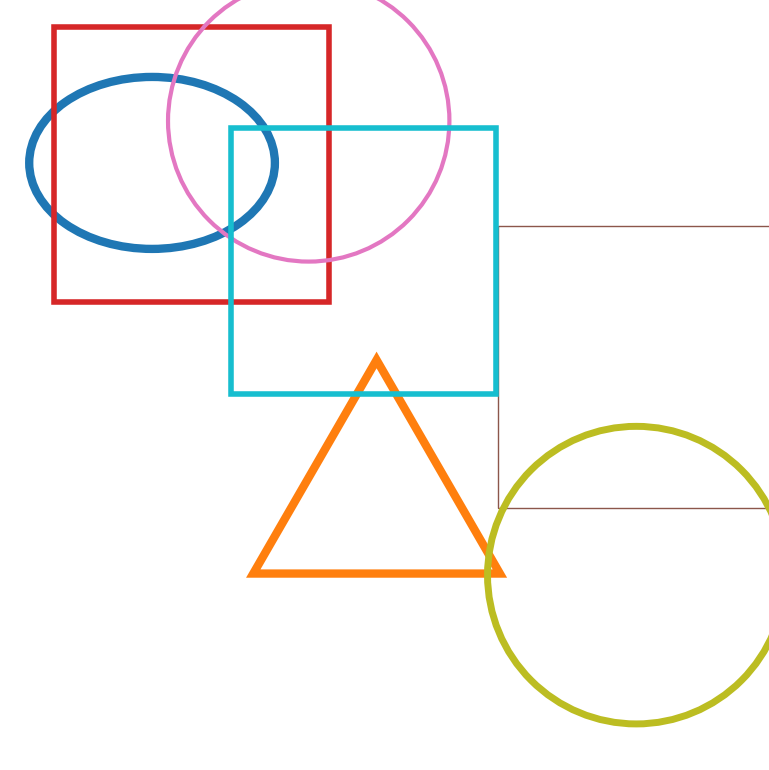[{"shape": "oval", "thickness": 3, "radius": 0.8, "center": [0.197, 0.788]}, {"shape": "triangle", "thickness": 3, "radius": 0.92, "center": [0.489, 0.348]}, {"shape": "square", "thickness": 2, "radius": 0.89, "center": [0.248, 0.786]}, {"shape": "square", "thickness": 0.5, "radius": 0.91, "center": [0.83, 0.523]}, {"shape": "circle", "thickness": 1.5, "radius": 0.91, "center": [0.401, 0.843]}, {"shape": "circle", "thickness": 2.5, "radius": 0.97, "center": [0.826, 0.253]}, {"shape": "square", "thickness": 2, "radius": 0.86, "center": [0.472, 0.661]}]